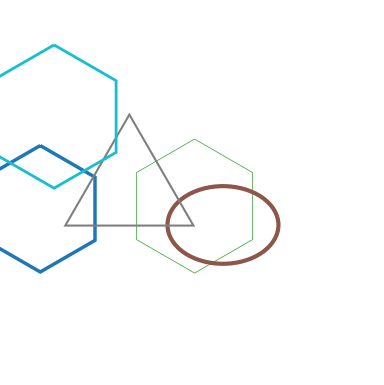[{"shape": "hexagon", "thickness": 2.5, "radius": 0.82, "center": [0.105, 0.458]}, {"shape": "hexagon", "thickness": 0.5, "radius": 0.87, "center": [0.505, 0.465]}, {"shape": "oval", "thickness": 3, "radius": 0.72, "center": [0.579, 0.416]}, {"shape": "triangle", "thickness": 1.5, "radius": 0.96, "center": [0.336, 0.51]}, {"shape": "hexagon", "thickness": 2, "radius": 0.93, "center": [0.14, 0.697]}]